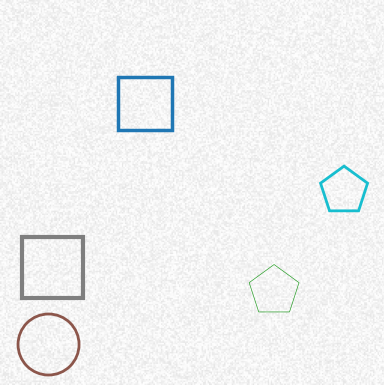[{"shape": "square", "thickness": 2.5, "radius": 0.35, "center": [0.377, 0.731]}, {"shape": "pentagon", "thickness": 0.5, "radius": 0.34, "center": [0.712, 0.245]}, {"shape": "circle", "thickness": 2, "radius": 0.4, "center": [0.126, 0.105]}, {"shape": "square", "thickness": 3, "radius": 0.4, "center": [0.136, 0.304]}, {"shape": "pentagon", "thickness": 2, "radius": 0.32, "center": [0.894, 0.504]}]